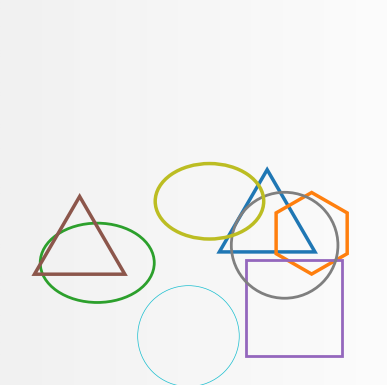[{"shape": "triangle", "thickness": 2.5, "radius": 0.71, "center": [0.689, 0.417]}, {"shape": "hexagon", "thickness": 2.5, "radius": 0.53, "center": [0.804, 0.394]}, {"shape": "oval", "thickness": 2, "radius": 0.74, "center": [0.251, 0.317]}, {"shape": "square", "thickness": 2, "radius": 0.62, "center": [0.76, 0.2]}, {"shape": "triangle", "thickness": 2.5, "radius": 0.67, "center": [0.206, 0.355]}, {"shape": "circle", "thickness": 2, "radius": 0.69, "center": [0.735, 0.363]}, {"shape": "oval", "thickness": 2.5, "radius": 0.7, "center": [0.541, 0.477]}, {"shape": "circle", "thickness": 0.5, "radius": 0.66, "center": [0.486, 0.127]}]